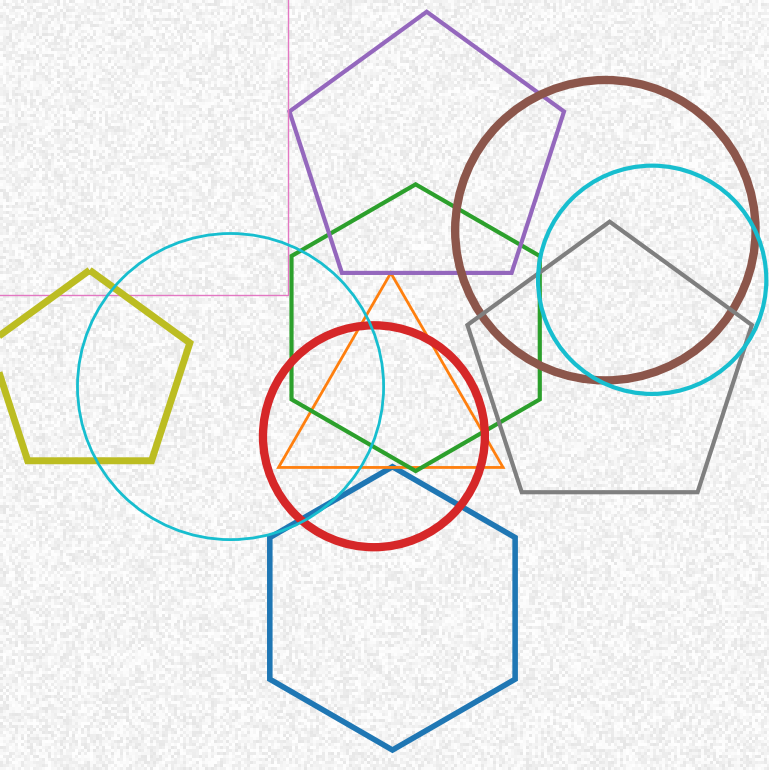[{"shape": "hexagon", "thickness": 2, "radius": 0.92, "center": [0.51, 0.21]}, {"shape": "triangle", "thickness": 1, "radius": 0.84, "center": [0.508, 0.477]}, {"shape": "hexagon", "thickness": 1.5, "radius": 0.93, "center": [0.54, 0.574]}, {"shape": "circle", "thickness": 3, "radius": 0.72, "center": [0.486, 0.433]}, {"shape": "pentagon", "thickness": 1.5, "radius": 0.94, "center": [0.554, 0.797]}, {"shape": "circle", "thickness": 3, "radius": 0.98, "center": [0.786, 0.701]}, {"shape": "square", "thickness": 0.5, "radius": 1.0, "center": [0.175, 0.817]}, {"shape": "pentagon", "thickness": 1.5, "radius": 0.97, "center": [0.792, 0.518]}, {"shape": "pentagon", "thickness": 2.5, "radius": 0.68, "center": [0.116, 0.512]}, {"shape": "circle", "thickness": 1.5, "radius": 0.74, "center": [0.847, 0.637]}, {"shape": "circle", "thickness": 1, "radius": 0.99, "center": [0.299, 0.498]}]